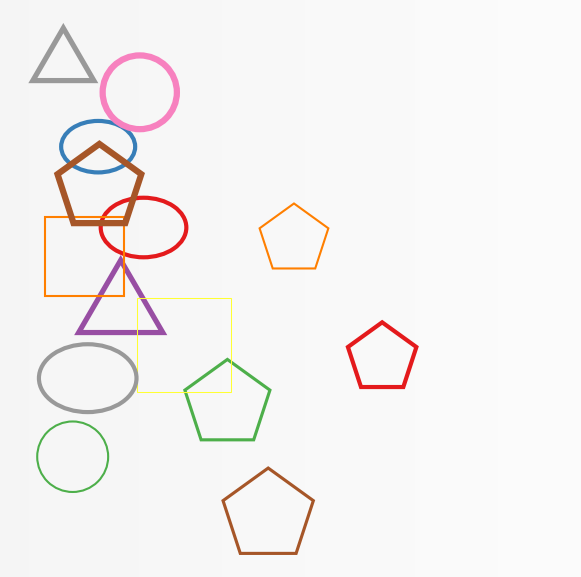[{"shape": "pentagon", "thickness": 2, "radius": 0.31, "center": [0.657, 0.379]}, {"shape": "oval", "thickness": 2, "radius": 0.37, "center": [0.247, 0.605]}, {"shape": "oval", "thickness": 2, "radius": 0.32, "center": [0.169, 0.745]}, {"shape": "pentagon", "thickness": 1.5, "radius": 0.38, "center": [0.391, 0.3]}, {"shape": "circle", "thickness": 1, "radius": 0.31, "center": [0.125, 0.208]}, {"shape": "triangle", "thickness": 2.5, "radius": 0.42, "center": [0.208, 0.465]}, {"shape": "square", "thickness": 1, "radius": 0.34, "center": [0.145, 0.555]}, {"shape": "pentagon", "thickness": 1, "radius": 0.31, "center": [0.506, 0.585]}, {"shape": "square", "thickness": 0.5, "radius": 0.4, "center": [0.317, 0.401]}, {"shape": "pentagon", "thickness": 3, "radius": 0.38, "center": [0.171, 0.674]}, {"shape": "pentagon", "thickness": 1.5, "radius": 0.41, "center": [0.461, 0.107]}, {"shape": "circle", "thickness": 3, "radius": 0.32, "center": [0.24, 0.839]}, {"shape": "triangle", "thickness": 2.5, "radius": 0.3, "center": [0.109, 0.89]}, {"shape": "oval", "thickness": 2, "radius": 0.42, "center": [0.151, 0.344]}]